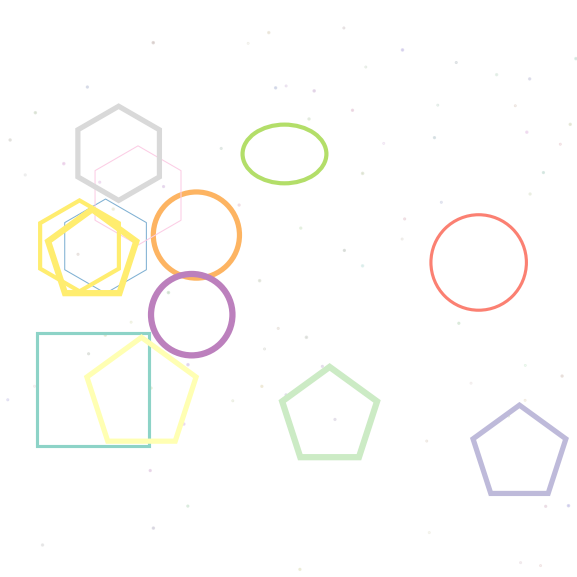[{"shape": "square", "thickness": 1.5, "radius": 0.49, "center": [0.161, 0.324]}, {"shape": "pentagon", "thickness": 2.5, "radius": 0.5, "center": [0.245, 0.316]}, {"shape": "pentagon", "thickness": 2.5, "radius": 0.42, "center": [0.899, 0.213]}, {"shape": "circle", "thickness": 1.5, "radius": 0.41, "center": [0.829, 0.545]}, {"shape": "hexagon", "thickness": 0.5, "radius": 0.41, "center": [0.183, 0.573]}, {"shape": "circle", "thickness": 2.5, "radius": 0.37, "center": [0.34, 0.592]}, {"shape": "oval", "thickness": 2, "radius": 0.36, "center": [0.493, 0.733]}, {"shape": "hexagon", "thickness": 0.5, "radius": 0.43, "center": [0.239, 0.661]}, {"shape": "hexagon", "thickness": 2.5, "radius": 0.41, "center": [0.205, 0.734]}, {"shape": "circle", "thickness": 3, "radius": 0.35, "center": [0.332, 0.454]}, {"shape": "pentagon", "thickness": 3, "radius": 0.43, "center": [0.571, 0.277]}, {"shape": "hexagon", "thickness": 2, "radius": 0.39, "center": [0.138, 0.573]}, {"shape": "pentagon", "thickness": 3, "radius": 0.4, "center": [0.16, 0.556]}]